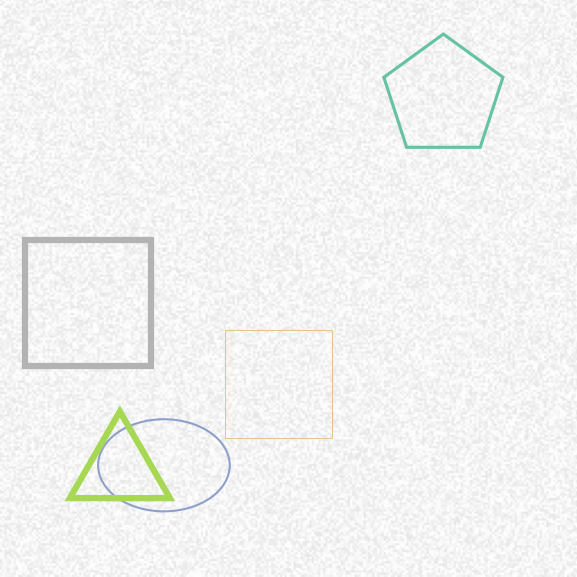[{"shape": "pentagon", "thickness": 1.5, "radius": 0.54, "center": [0.768, 0.832]}, {"shape": "oval", "thickness": 1, "radius": 0.57, "center": [0.284, 0.193]}, {"shape": "triangle", "thickness": 3, "radius": 0.5, "center": [0.208, 0.187]}, {"shape": "square", "thickness": 0.5, "radius": 0.47, "center": [0.483, 0.334]}, {"shape": "square", "thickness": 3, "radius": 0.54, "center": [0.153, 0.475]}]